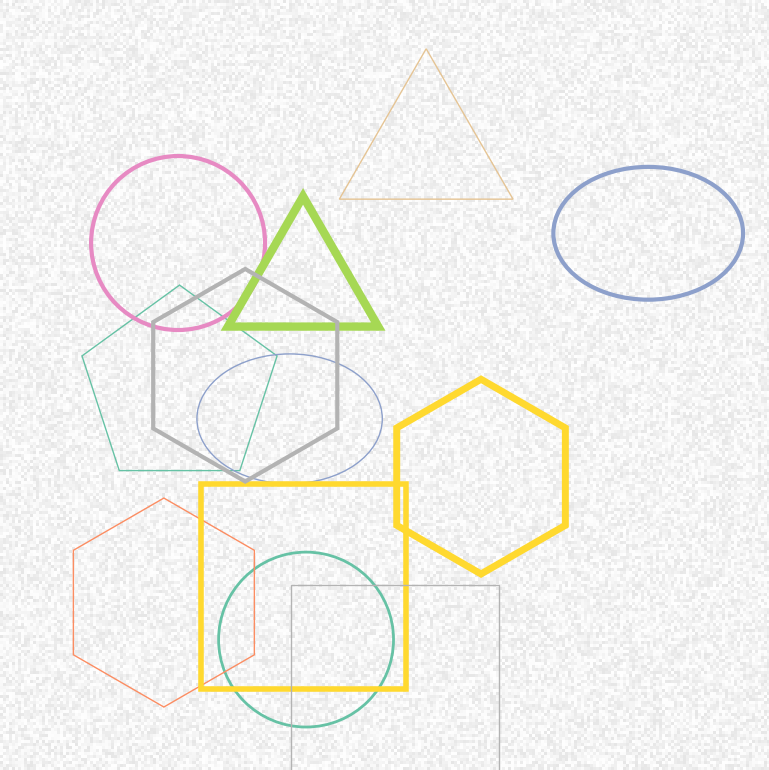[{"shape": "pentagon", "thickness": 0.5, "radius": 0.67, "center": [0.233, 0.497]}, {"shape": "circle", "thickness": 1, "radius": 0.57, "center": [0.397, 0.169]}, {"shape": "hexagon", "thickness": 0.5, "radius": 0.68, "center": [0.213, 0.217]}, {"shape": "oval", "thickness": 0.5, "radius": 0.6, "center": [0.376, 0.456]}, {"shape": "oval", "thickness": 1.5, "radius": 0.62, "center": [0.842, 0.697]}, {"shape": "circle", "thickness": 1.5, "radius": 0.56, "center": [0.231, 0.684]}, {"shape": "triangle", "thickness": 3, "radius": 0.56, "center": [0.394, 0.632]}, {"shape": "hexagon", "thickness": 2.5, "radius": 0.63, "center": [0.625, 0.381]}, {"shape": "square", "thickness": 2, "radius": 0.66, "center": [0.394, 0.239]}, {"shape": "triangle", "thickness": 0.5, "radius": 0.65, "center": [0.553, 0.806]}, {"shape": "square", "thickness": 0.5, "radius": 0.68, "center": [0.513, 0.105]}, {"shape": "hexagon", "thickness": 1.5, "radius": 0.69, "center": [0.319, 0.513]}]